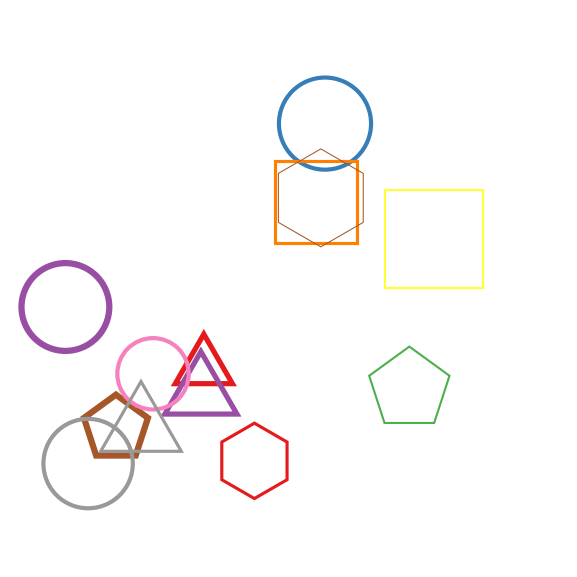[{"shape": "triangle", "thickness": 2.5, "radius": 0.29, "center": [0.353, 0.363]}, {"shape": "hexagon", "thickness": 1.5, "radius": 0.33, "center": [0.441, 0.201]}, {"shape": "circle", "thickness": 2, "radius": 0.4, "center": [0.563, 0.785]}, {"shape": "pentagon", "thickness": 1, "radius": 0.37, "center": [0.709, 0.326]}, {"shape": "circle", "thickness": 3, "radius": 0.38, "center": [0.113, 0.468]}, {"shape": "triangle", "thickness": 2.5, "radius": 0.36, "center": [0.348, 0.318]}, {"shape": "square", "thickness": 1.5, "radius": 0.36, "center": [0.547, 0.649]}, {"shape": "square", "thickness": 1, "radius": 0.42, "center": [0.752, 0.585]}, {"shape": "hexagon", "thickness": 0.5, "radius": 0.42, "center": [0.556, 0.656]}, {"shape": "pentagon", "thickness": 3, "radius": 0.29, "center": [0.201, 0.257]}, {"shape": "circle", "thickness": 2, "radius": 0.31, "center": [0.265, 0.352]}, {"shape": "circle", "thickness": 2, "radius": 0.39, "center": [0.153, 0.196]}, {"shape": "triangle", "thickness": 1.5, "radius": 0.4, "center": [0.244, 0.258]}]